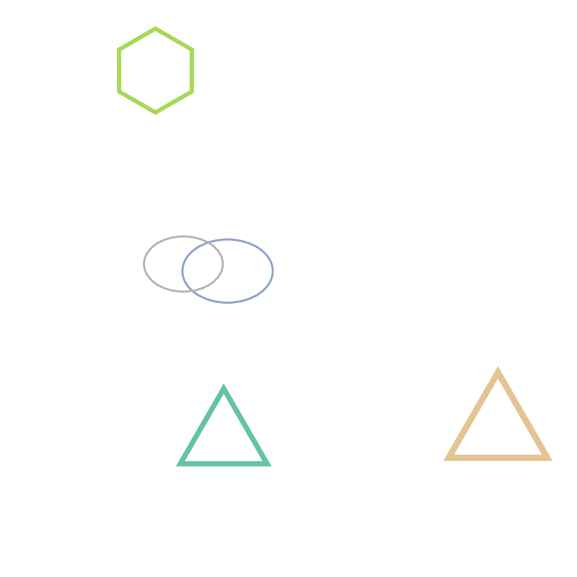[{"shape": "triangle", "thickness": 2.5, "radius": 0.43, "center": [0.387, 0.239]}, {"shape": "oval", "thickness": 1, "radius": 0.39, "center": [0.394, 0.53]}, {"shape": "hexagon", "thickness": 2, "radius": 0.36, "center": [0.269, 0.877]}, {"shape": "triangle", "thickness": 3, "radius": 0.49, "center": [0.862, 0.256]}, {"shape": "oval", "thickness": 1, "radius": 0.34, "center": [0.318, 0.542]}]